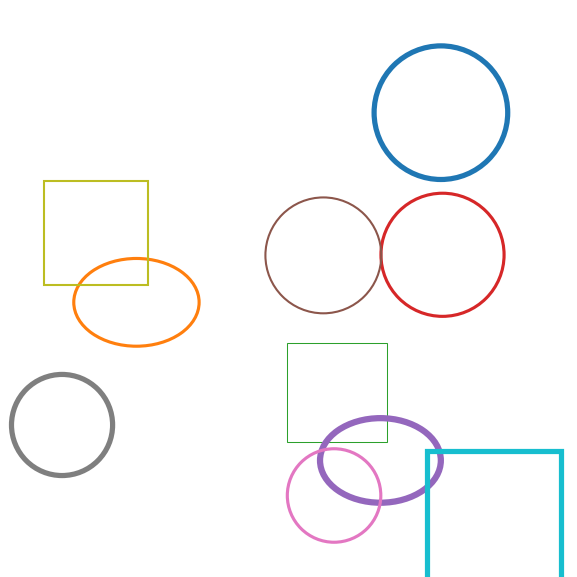[{"shape": "circle", "thickness": 2.5, "radius": 0.58, "center": [0.763, 0.804]}, {"shape": "oval", "thickness": 1.5, "radius": 0.54, "center": [0.236, 0.476]}, {"shape": "square", "thickness": 0.5, "radius": 0.43, "center": [0.584, 0.32]}, {"shape": "circle", "thickness": 1.5, "radius": 0.53, "center": [0.766, 0.558]}, {"shape": "oval", "thickness": 3, "radius": 0.52, "center": [0.659, 0.202]}, {"shape": "circle", "thickness": 1, "radius": 0.5, "center": [0.56, 0.557]}, {"shape": "circle", "thickness": 1.5, "radius": 0.4, "center": [0.578, 0.141]}, {"shape": "circle", "thickness": 2.5, "radius": 0.44, "center": [0.107, 0.263]}, {"shape": "square", "thickness": 1, "radius": 0.45, "center": [0.166, 0.596]}, {"shape": "square", "thickness": 2.5, "radius": 0.58, "center": [0.855, 0.103]}]